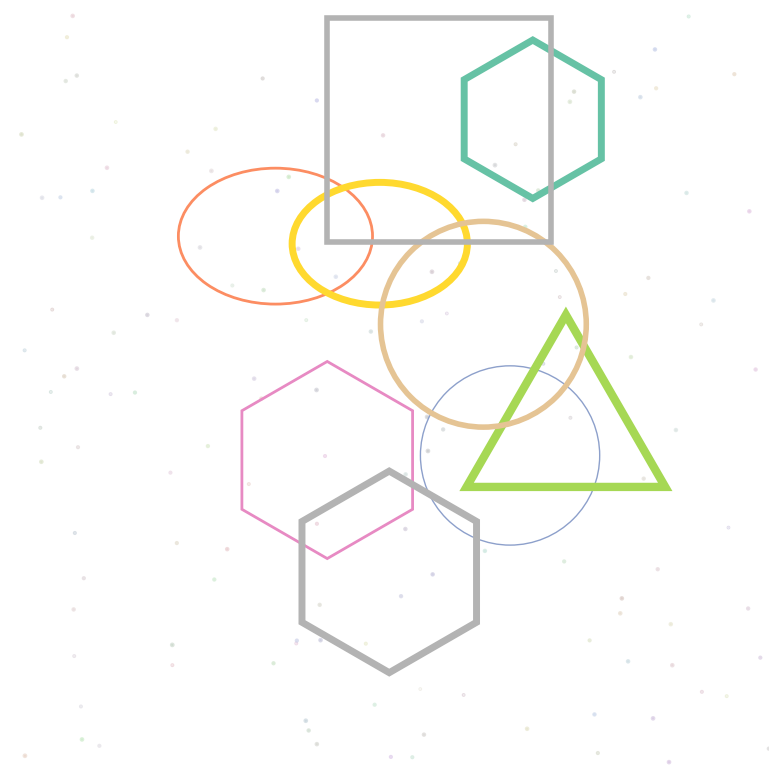[{"shape": "hexagon", "thickness": 2.5, "radius": 0.51, "center": [0.692, 0.845]}, {"shape": "oval", "thickness": 1, "radius": 0.63, "center": [0.358, 0.693]}, {"shape": "circle", "thickness": 0.5, "radius": 0.58, "center": [0.662, 0.408]}, {"shape": "hexagon", "thickness": 1, "radius": 0.64, "center": [0.425, 0.403]}, {"shape": "triangle", "thickness": 3, "radius": 0.74, "center": [0.735, 0.442]}, {"shape": "oval", "thickness": 2.5, "radius": 0.57, "center": [0.493, 0.683]}, {"shape": "circle", "thickness": 2, "radius": 0.67, "center": [0.628, 0.579]}, {"shape": "square", "thickness": 2, "radius": 0.73, "center": [0.57, 0.832]}, {"shape": "hexagon", "thickness": 2.5, "radius": 0.65, "center": [0.506, 0.257]}]